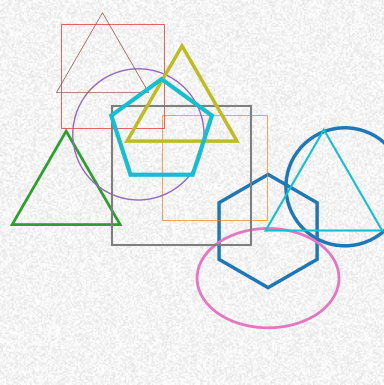[{"shape": "circle", "thickness": 2.5, "radius": 0.77, "center": [0.896, 0.515]}, {"shape": "hexagon", "thickness": 2.5, "radius": 0.74, "center": [0.696, 0.4]}, {"shape": "square", "thickness": 0.5, "radius": 0.68, "center": [0.558, 0.565]}, {"shape": "triangle", "thickness": 2, "radius": 0.81, "center": [0.172, 0.498]}, {"shape": "square", "thickness": 0.5, "radius": 0.67, "center": [0.292, 0.802]}, {"shape": "circle", "thickness": 1, "radius": 0.85, "center": [0.359, 0.651]}, {"shape": "triangle", "thickness": 0.5, "radius": 0.69, "center": [0.266, 0.828]}, {"shape": "oval", "thickness": 2, "radius": 0.92, "center": [0.696, 0.278]}, {"shape": "square", "thickness": 1.5, "radius": 0.9, "center": [0.47, 0.543]}, {"shape": "triangle", "thickness": 2.5, "radius": 0.82, "center": [0.473, 0.716]}, {"shape": "pentagon", "thickness": 3, "radius": 0.69, "center": [0.42, 0.657]}, {"shape": "triangle", "thickness": 1.5, "radius": 0.87, "center": [0.841, 0.489]}]